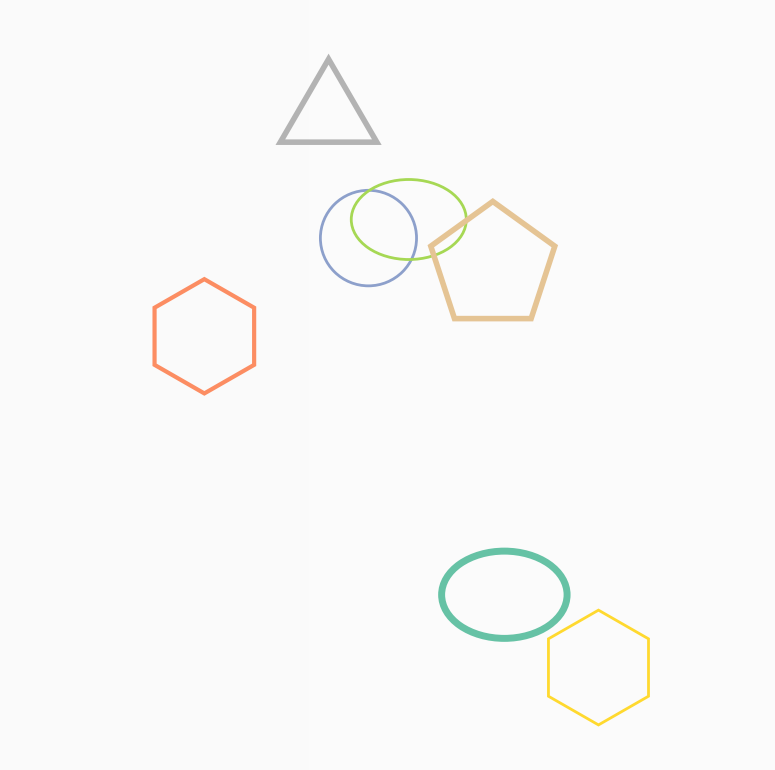[{"shape": "oval", "thickness": 2.5, "radius": 0.4, "center": [0.651, 0.228]}, {"shape": "hexagon", "thickness": 1.5, "radius": 0.37, "center": [0.264, 0.563]}, {"shape": "circle", "thickness": 1, "radius": 0.31, "center": [0.475, 0.691]}, {"shape": "oval", "thickness": 1, "radius": 0.37, "center": [0.527, 0.715]}, {"shape": "hexagon", "thickness": 1, "radius": 0.37, "center": [0.772, 0.133]}, {"shape": "pentagon", "thickness": 2, "radius": 0.42, "center": [0.636, 0.654]}, {"shape": "triangle", "thickness": 2, "radius": 0.36, "center": [0.424, 0.851]}]